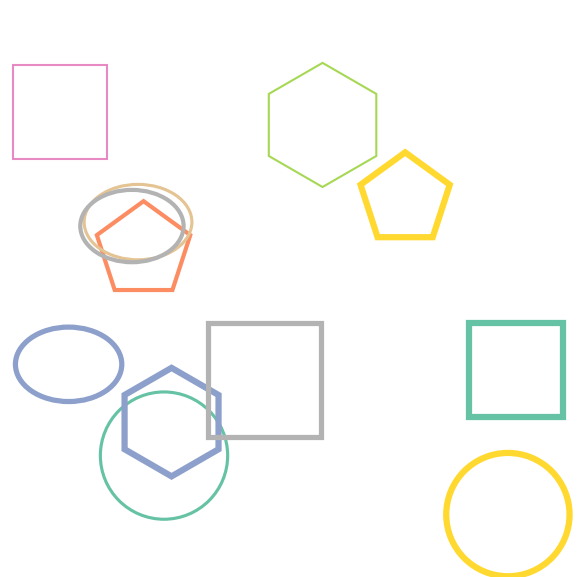[{"shape": "square", "thickness": 3, "radius": 0.41, "center": [0.894, 0.358]}, {"shape": "circle", "thickness": 1.5, "radius": 0.55, "center": [0.284, 0.21]}, {"shape": "pentagon", "thickness": 2, "radius": 0.43, "center": [0.249, 0.566]}, {"shape": "oval", "thickness": 2.5, "radius": 0.46, "center": [0.119, 0.368]}, {"shape": "hexagon", "thickness": 3, "radius": 0.47, "center": [0.297, 0.268]}, {"shape": "square", "thickness": 1, "radius": 0.41, "center": [0.104, 0.806]}, {"shape": "hexagon", "thickness": 1, "radius": 0.54, "center": [0.559, 0.783]}, {"shape": "pentagon", "thickness": 3, "radius": 0.41, "center": [0.702, 0.654]}, {"shape": "circle", "thickness": 3, "radius": 0.53, "center": [0.879, 0.108]}, {"shape": "oval", "thickness": 1.5, "radius": 0.47, "center": [0.239, 0.615]}, {"shape": "square", "thickness": 2.5, "radius": 0.49, "center": [0.458, 0.341]}, {"shape": "oval", "thickness": 2, "radius": 0.45, "center": [0.228, 0.608]}]